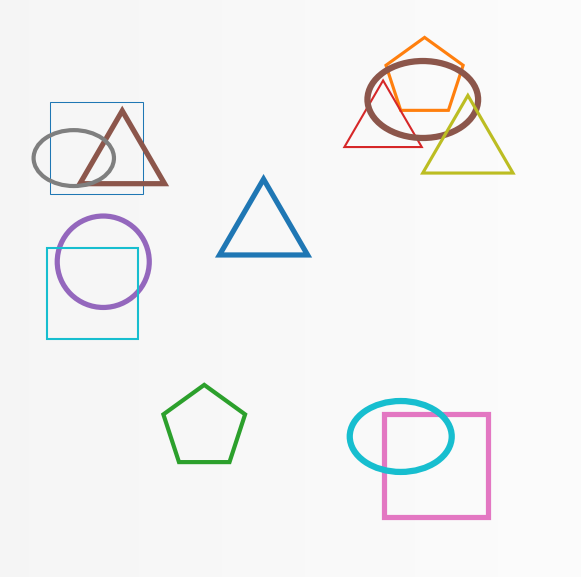[{"shape": "triangle", "thickness": 2.5, "radius": 0.44, "center": [0.453, 0.601]}, {"shape": "square", "thickness": 0.5, "radius": 0.4, "center": [0.167, 0.743]}, {"shape": "pentagon", "thickness": 1.5, "radius": 0.35, "center": [0.73, 0.865]}, {"shape": "pentagon", "thickness": 2, "radius": 0.37, "center": [0.351, 0.259]}, {"shape": "triangle", "thickness": 1, "radius": 0.38, "center": [0.659, 0.783]}, {"shape": "circle", "thickness": 2.5, "radius": 0.4, "center": [0.178, 0.546]}, {"shape": "triangle", "thickness": 2.5, "radius": 0.42, "center": [0.21, 0.723]}, {"shape": "oval", "thickness": 3, "radius": 0.48, "center": [0.727, 0.827]}, {"shape": "square", "thickness": 2.5, "radius": 0.45, "center": [0.75, 0.192]}, {"shape": "oval", "thickness": 2, "radius": 0.35, "center": [0.127, 0.725]}, {"shape": "triangle", "thickness": 1.5, "radius": 0.45, "center": [0.805, 0.744]}, {"shape": "square", "thickness": 1, "radius": 0.39, "center": [0.159, 0.491]}, {"shape": "oval", "thickness": 3, "radius": 0.44, "center": [0.689, 0.243]}]